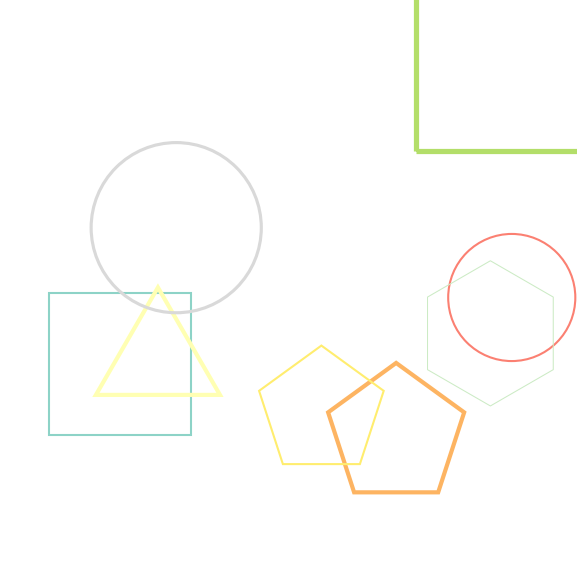[{"shape": "square", "thickness": 1, "radius": 0.61, "center": [0.208, 0.369]}, {"shape": "triangle", "thickness": 2, "radius": 0.62, "center": [0.273, 0.377]}, {"shape": "circle", "thickness": 1, "radius": 0.55, "center": [0.886, 0.484]}, {"shape": "pentagon", "thickness": 2, "radius": 0.62, "center": [0.686, 0.247]}, {"shape": "square", "thickness": 2.5, "radius": 0.71, "center": [0.864, 0.88]}, {"shape": "circle", "thickness": 1.5, "radius": 0.74, "center": [0.305, 0.605]}, {"shape": "hexagon", "thickness": 0.5, "radius": 0.63, "center": [0.849, 0.422]}, {"shape": "pentagon", "thickness": 1, "radius": 0.57, "center": [0.557, 0.287]}]